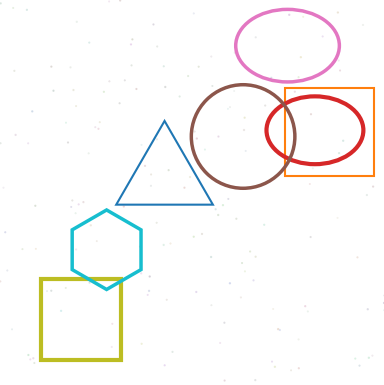[{"shape": "triangle", "thickness": 1.5, "radius": 0.72, "center": [0.427, 0.541]}, {"shape": "square", "thickness": 1.5, "radius": 0.58, "center": [0.857, 0.657]}, {"shape": "oval", "thickness": 3, "radius": 0.63, "center": [0.818, 0.662]}, {"shape": "circle", "thickness": 2.5, "radius": 0.67, "center": [0.631, 0.645]}, {"shape": "oval", "thickness": 2.5, "radius": 0.67, "center": [0.747, 0.881]}, {"shape": "square", "thickness": 3, "radius": 0.52, "center": [0.21, 0.17]}, {"shape": "hexagon", "thickness": 2.5, "radius": 0.52, "center": [0.277, 0.351]}]